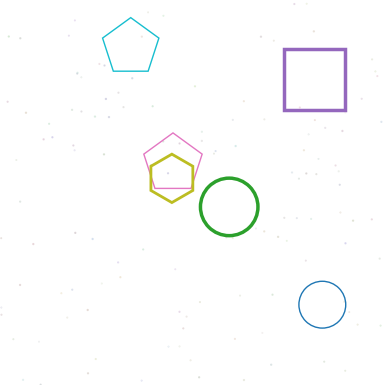[{"shape": "circle", "thickness": 1, "radius": 0.3, "center": [0.837, 0.209]}, {"shape": "circle", "thickness": 2.5, "radius": 0.37, "center": [0.595, 0.463]}, {"shape": "square", "thickness": 2.5, "radius": 0.4, "center": [0.817, 0.793]}, {"shape": "pentagon", "thickness": 1, "radius": 0.4, "center": [0.449, 0.575]}, {"shape": "hexagon", "thickness": 2, "radius": 0.31, "center": [0.446, 0.537]}, {"shape": "pentagon", "thickness": 1, "radius": 0.38, "center": [0.34, 0.877]}]